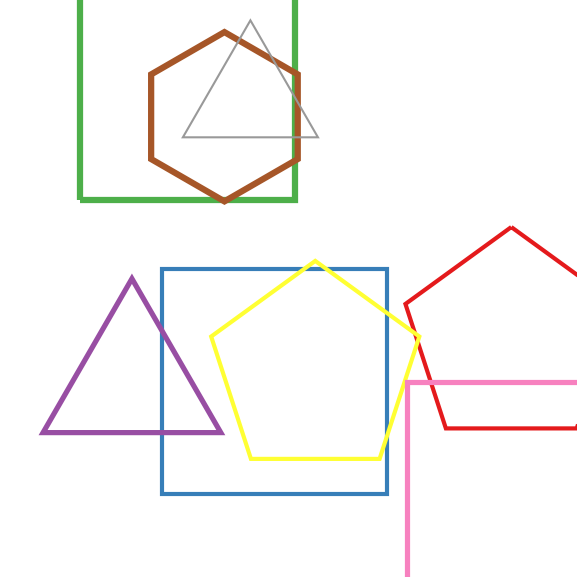[{"shape": "pentagon", "thickness": 2, "radius": 0.96, "center": [0.885, 0.413]}, {"shape": "square", "thickness": 2, "radius": 0.97, "center": [0.476, 0.338]}, {"shape": "square", "thickness": 3, "radius": 0.93, "center": [0.324, 0.839]}, {"shape": "triangle", "thickness": 2.5, "radius": 0.89, "center": [0.228, 0.339]}, {"shape": "pentagon", "thickness": 2, "radius": 0.95, "center": [0.546, 0.358]}, {"shape": "hexagon", "thickness": 3, "radius": 0.73, "center": [0.389, 0.797]}, {"shape": "square", "thickness": 2.5, "radius": 0.95, "center": [0.896, 0.146]}, {"shape": "triangle", "thickness": 1, "radius": 0.68, "center": [0.434, 0.829]}]